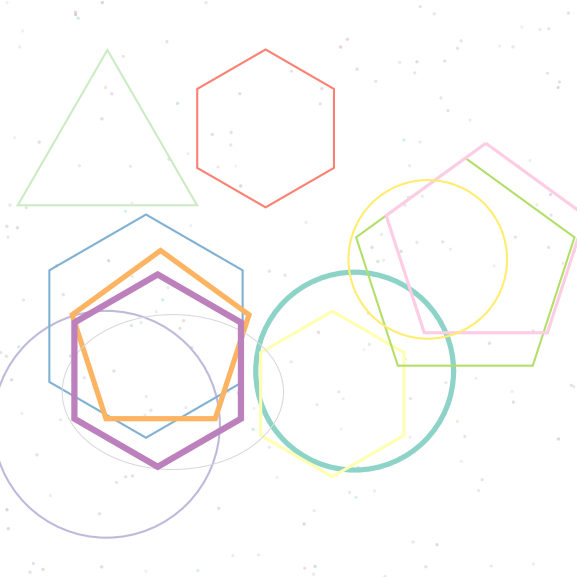[{"shape": "circle", "thickness": 2.5, "radius": 0.86, "center": [0.614, 0.356]}, {"shape": "hexagon", "thickness": 1.5, "radius": 0.72, "center": [0.576, 0.317]}, {"shape": "circle", "thickness": 1, "radius": 0.98, "center": [0.184, 0.264]}, {"shape": "hexagon", "thickness": 1, "radius": 0.68, "center": [0.46, 0.777]}, {"shape": "hexagon", "thickness": 1, "radius": 0.97, "center": [0.253, 0.434]}, {"shape": "pentagon", "thickness": 2.5, "radius": 0.8, "center": [0.278, 0.404]}, {"shape": "pentagon", "thickness": 1, "radius": 0.99, "center": [0.806, 0.527]}, {"shape": "pentagon", "thickness": 1.5, "radius": 0.91, "center": [0.841, 0.57]}, {"shape": "oval", "thickness": 0.5, "radius": 0.96, "center": [0.299, 0.32]}, {"shape": "hexagon", "thickness": 3, "radius": 0.83, "center": [0.273, 0.357]}, {"shape": "triangle", "thickness": 1, "radius": 0.9, "center": [0.186, 0.733]}, {"shape": "circle", "thickness": 1, "radius": 0.69, "center": [0.741, 0.55]}]